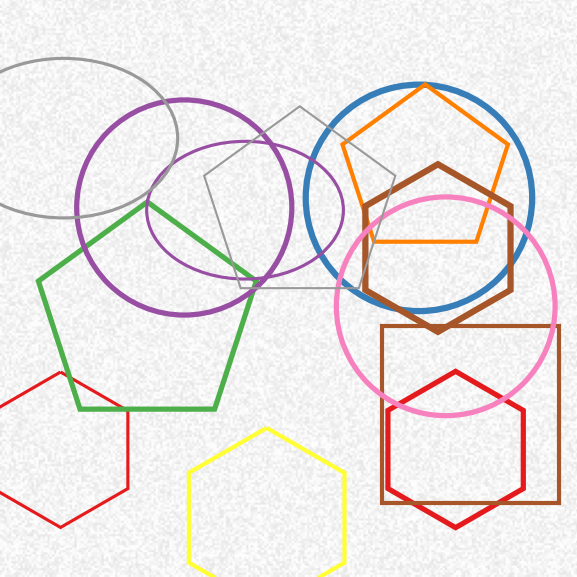[{"shape": "hexagon", "thickness": 1.5, "radius": 0.67, "center": [0.105, 0.22]}, {"shape": "hexagon", "thickness": 2.5, "radius": 0.68, "center": [0.789, 0.221]}, {"shape": "circle", "thickness": 3, "radius": 0.98, "center": [0.725, 0.656]}, {"shape": "pentagon", "thickness": 2.5, "radius": 0.99, "center": [0.255, 0.451]}, {"shape": "oval", "thickness": 1.5, "radius": 0.85, "center": [0.424, 0.635]}, {"shape": "circle", "thickness": 2.5, "radius": 0.93, "center": [0.319, 0.64]}, {"shape": "pentagon", "thickness": 2, "radius": 0.75, "center": [0.736, 0.702]}, {"shape": "hexagon", "thickness": 2, "radius": 0.78, "center": [0.462, 0.103]}, {"shape": "hexagon", "thickness": 3, "radius": 0.73, "center": [0.758, 0.57]}, {"shape": "square", "thickness": 2, "radius": 0.76, "center": [0.815, 0.281]}, {"shape": "circle", "thickness": 2.5, "radius": 0.95, "center": [0.772, 0.469]}, {"shape": "pentagon", "thickness": 1, "radius": 0.87, "center": [0.519, 0.641]}, {"shape": "oval", "thickness": 1.5, "radius": 0.99, "center": [0.11, 0.76]}]